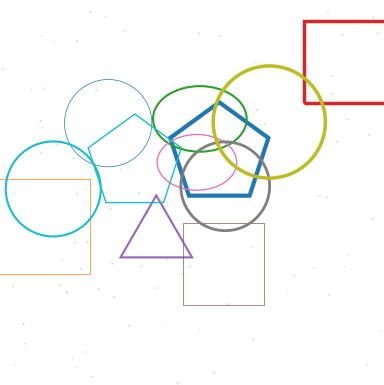[{"shape": "circle", "thickness": 0.5, "radius": 0.57, "center": [0.281, 0.68]}, {"shape": "pentagon", "thickness": 3, "radius": 0.67, "center": [0.57, 0.6]}, {"shape": "square", "thickness": 0.5, "radius": 0.62, "center": [0.112, 0.411]}, {"shape": "oval", "thickness": 1.5, "radius": 0.61, "center": [0.519, 0.691]}, {"shape": "square", "thickness": 2.5, "radius": 0.53, "center": [0.897, 0.84]}, {"shape": "triangle", "thickness": 1.5, "radius": 0.54, "center": [0.406, 0.385]}, {"shape": "square", "thickness": 0.5, "radius": 0.53, "center": [0.581, 0.313]}, {"shape": "oval", "thickness": 1, "radius": 0.52, "center": [0.511, 0.578]}, {"shape": "circle", "thickness": 2, "radius": 0.58, "center": [0.585, 0.516]}, {"shape": "circle", "thickness": 2.5, "radius": 0.73, "center": [0.699, 0.683]}, {"shape": "pentagon", "thickness": 1, "radius": 0.64, "center": [0.35, 0.577]}, {"shape": "circle", "thickness": 1.5, "radius": 0.62, "center": [0.138, 0.509]}]